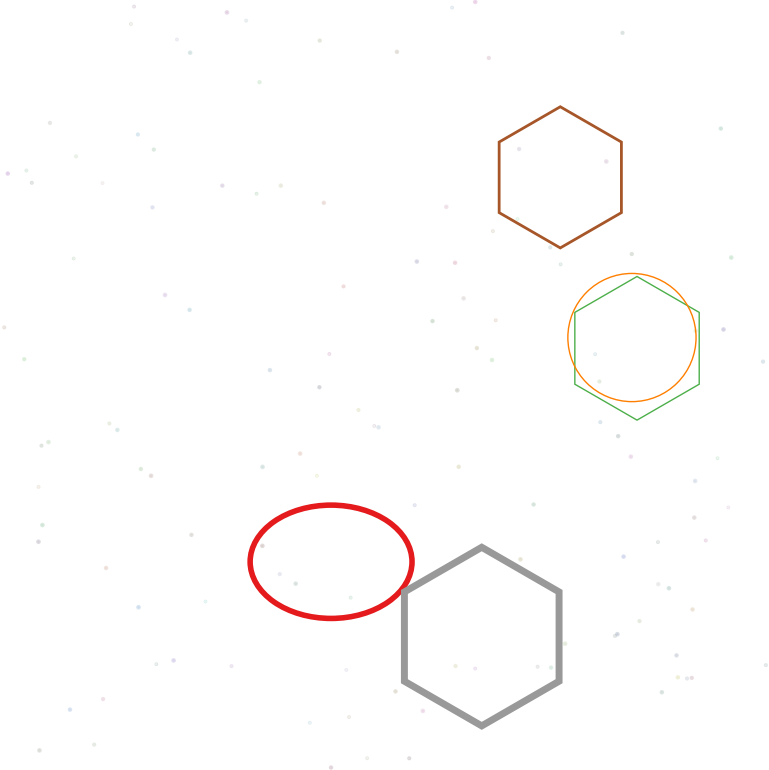[{"shape": "oval", "thickness": 2, "radius": 0.53, "center": [0.43, 0.27]}, {"shape": "hexagon", "thickness": 0.5, "radius": 0.47, "center": [0.827, 0.548]}, {"shape": "circle", "thickness": 0.5, "radius": 0.42, "center": [0.821, 0.562]}, {"shape": "hexagon", "thickness": 1, "radius": 0.46, "center": [0.728, 0.77]}, {"shape": "hexagon", "thickness": 2.5, "radius": 0.58, "center": [0.626, 0.173]}]